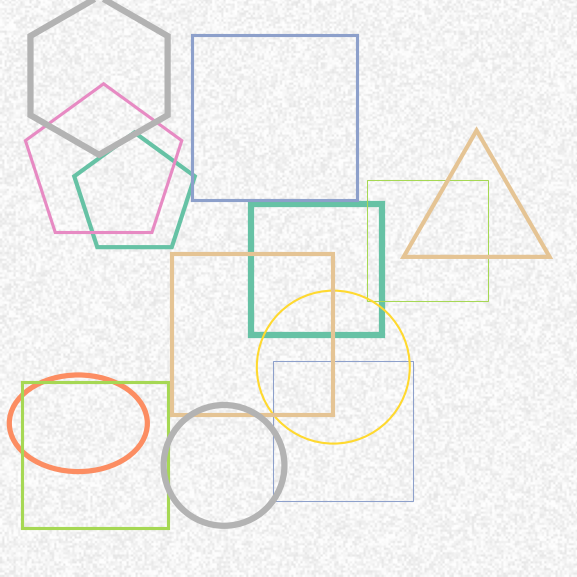[{"shape": "pentagon", "thickness": 2, "radius": 0.55, "center": [0.233, 0.66]}, {"shape": "square", "thickness": 3, "radius": 0.57, "center": [0.548, 0.532]}, {"shape": "oval", "thickness": 2.5, "radius": 0.6, "center": [0.136, 0.266]}, {"shape": "square", "thickness": 1.5, "radius": 0.71, "center": [0.475, 0.796]}, {"shape": "square", "thickness": 0.5, "radius": 0.6, "center": [0.594, 0.252]}, {"shape": "pentagon", "thickness": 1.5, "radius": 0.71, "center": [0.179, 0.712]}, {"shape": "square", "thickness": 0.5, "radius": 0.52, "center": [0.74, 0.584]}, {"shape": "square", "thickness": 1.5, "radius": 0.63, "center": [0.165, 0.211]}, {"shape": "circle", "thickness": 1, "radius": 0.66, "center": [0.577, 0.363]}, {"shape": "square", "thickness": 2, "radius": 0.7, "center": [0.438, 0.42]}, {"shape": "triangle", "thickness": 2, "radius": 0.73, "center": [0.825, 0.627]}, {"shape": "circle", "thickness": 3, "radius": 0.52, "center": [0.388, 0.193]}, {"shape": "hexagon", "thickness": 3, "radius": 0.69, "center": [0.172, 0.868]}]